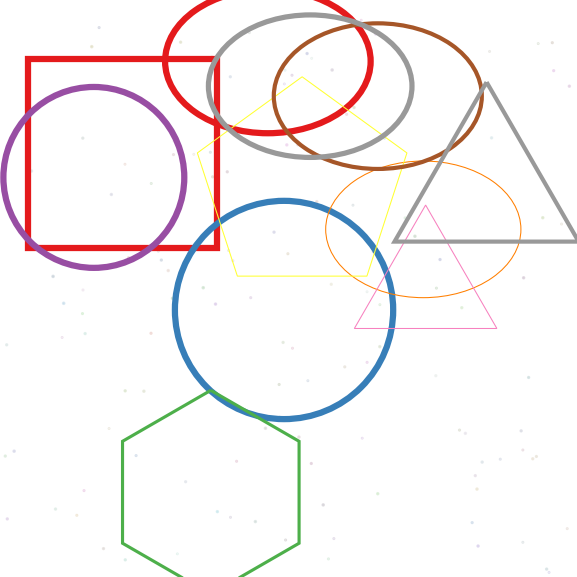[{"shape": "oval", "thickness": 3, "radius": 0.89, "center": [0.464, 0.893]}, {"shape": "square", "thickness": 3, "radius": 0.82, "center": [0.212, 0.733]}, {"shape": "circle", "thickness": 3, "radius": 0.94, "center": [0.492, 0.462]}, {"shape": "hexagon", "thickness": 1.5, "radius": 0.88, "center": [0.365, 0.147]}, {"shape": "circle", "thickness": 3, "radius": 0.78, "center": [0.162, 0.692]}, {"shape": "oval", "thickness": 0.5, "radius": 0.85, "center": [0.733, 0.602]}, {"shape": "pentagon", "thickness": 0.5, "radius": 0.95, "center": [0.523, 0.675]}, {"shape": "oval", "thickness": 2, "radius": 0.9, "center": [0.654, 0.833]}, {"shape": "triangle", "thickness": 0.5, "radius": 0.71, "center": [0.737, 0.502]}, {"shape": "oval", "thickness": 2.5, "radius": 0.88, "center": [0.537, 0.85]}, {"shape": "triangle", "thickness": 2, "radius": 0.92, "center": [0.843, 0.673]}]